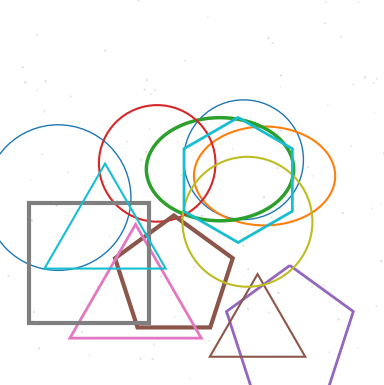[{"shape": "circle", "thickness": 1, "radius": 0.95, "center": [0.151, 0.487]}, {"shape": "circle", "thickness": 1, "radius": 0.78, "center": [0.633, 0.585]}, {"shape": "oval", "thickness": 1.5, "radius": 0.92, "center": [0.687, 0.543]}, {"shape": "oval", "thickness": 2.5, "radius": 0.96, "center": [0.571, 0.56]}, {"shape": "circle", "thickness": 1.5, "radius": 0.76, "center": [0.408, 0.576]}, {"shape": "pentagon", "thickness": 2, "radius": 0.87, "center": [0.753, 0.137]}, {"shape": "triangle", "thickness": 1.5, "radius": 0.72, "center": [0.669, 0.145]}, {"shape": "pentagon", "thickness": 3, "radius": 0.8, "center": [0.452, 0.28]}, {"shape": "triangle", "thickness": 2, "radius": 0.98, "center": [0.352, 0.22]}, {"shape": "square", "thickness": 3, "radius": 0.78, "center": [0.232, 0.316]}, {"shape": "circle", "thickness": 1.5, "radius": 0.84, "center": [0.643, 0.424]}, {"shape": "triangle", "thickness": 1.5, "radius": 0.91, "center": [0.273, 0.393]}, {"shape": "hexagon", "thickness": 2, "radius": 0.81, "center": [0.619, 0.533]}]